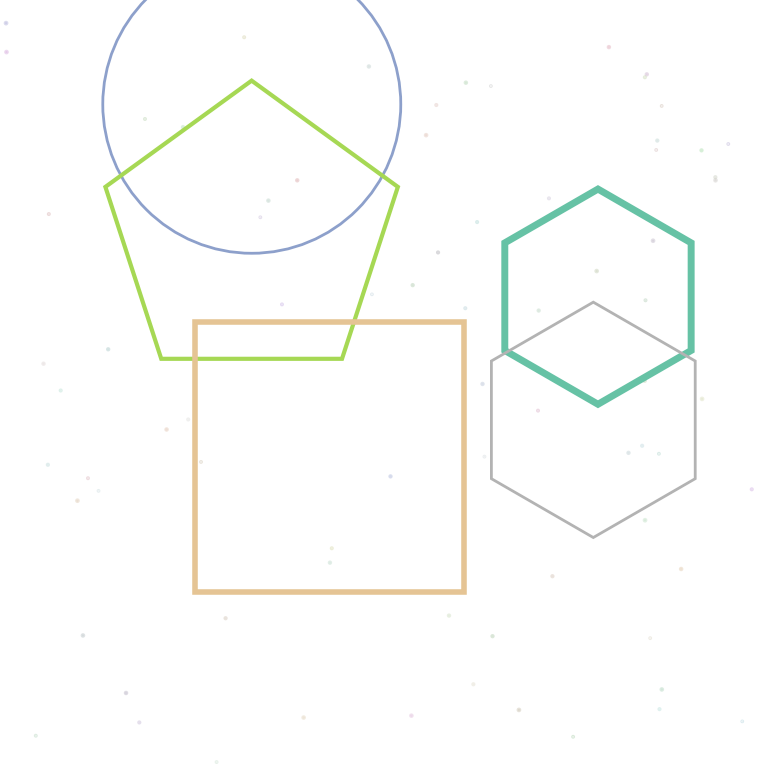[{"shape": "hexagon", "thickness": 2.5, "radius": 0.7, "center": [0.777, 0.615]}, {"shape": "circle", "thickness": 1, "radius": 0.97, "center": [0.327, 0.865]}, {"shape": "pentagon", "thickness": 1.5, "radius": 1.0, "center": [0.327, 0.696]}, {"shape": "square", "thickness": 2, "radius": 0.87, "center": [0.428, 0.406]}, {"shape": "hexagon", "thickness": 1, "radius": 0.76, "center": [0.771, 0.455]}]